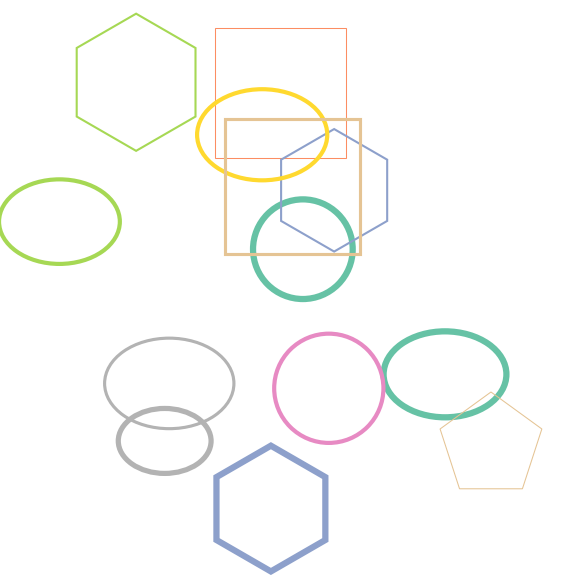[{"shape": "oval", "thickness": 3, "radius": 0.53, "center": [0.771, 0.351]}, {"shape": "circle", "thickness": 3, "radius": 0.43, "center": [0.524, 0.568]}, {"shape": "square", "thickness": 0.5, "radius": 0.57, "center": [0.485, 0.838]}, {"shape": "hexagon", "thickness": 1, "radius": 0.53, "center": [0.579, 0.67]}, {"shape": "hexagon", "thickness": 3, "radius": 0.54, "center": [0.469, 0.119]}, {"shape": "circle", "thickness": 2, "radius": 0.47, "center": [0.569, 0.327]}, {"shape": "hexagon", "thickness": 1, "radius": 0.59, "center": [0.236, 0.857]}, {"shape": "oval", "thickness": 2, "radius": 0.52, "center": [0.103, 0.615]}, {"shape": "oval", "thickness": 2, "radius": 0.56, "center": [0.454, 0.766]}, {"shape": "square", "thickness": 1.5, "radius": 0.58, "center": [0.507, 0.676]}, {"shape": "pentagon", "thickness": 0.5, "radius": 0.46, "center": [0.85, 0.228]}, {"shape": "oval", "thickness": 1.5, "radius": 0.56, "center": [0.293, 0.335]}, {"shape": "oval", "thickness": 2.5, "radius": 0.4, "center": [0.285, 0.236]}]